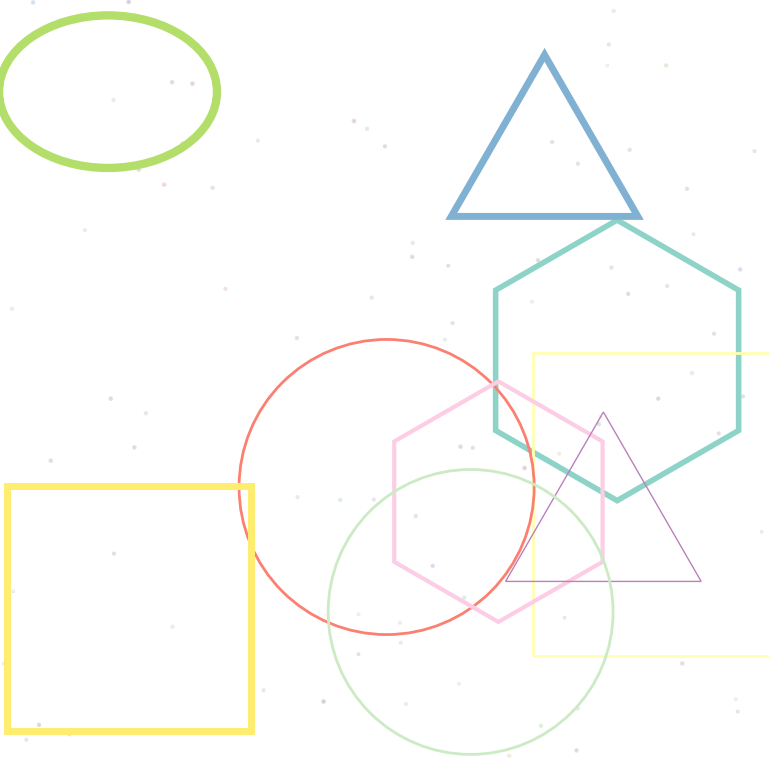[{"shape": "hexagon", "thickness": 2, "radius": 0.91, "center": [0.801, 0.532]}, {"shape": "square", "thickness": 1, "radius": 0.98, "center": [0.889, 0.345]}, {"shape": "circle", "thickness": 1, "radius": 0.96, "center": [0.502, 0.368]}, {"shape": "triangle", "thickness": 2.5, "radius": 0.7, "center": [0.707, 0.789]}, {"shape": "oval", "thickness": 3, "radius": 0.71, "center": [0.14, 0.881]}, {"shape": "hexagon", "thickness": 1.5, "radius": 0.78, "center": [0.647, 0.349]}, {"shape": "triangle", "thickness": 0.5, "radius": 0.73, "center": [0.784, 0.318]}, {"shape": "circle", "thickness": 1, "radius": 0.93, "center": [0.611, 0.205]}, {"shape": "square", "thickness": 2.5, "radius": 0.79, "center": [0.168, 0.21]}]